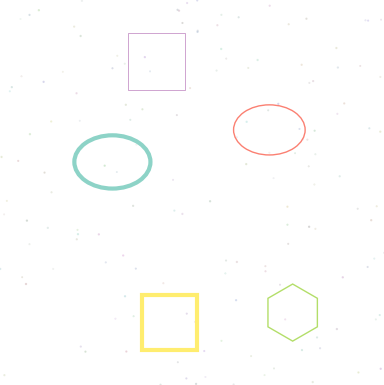[{"shape": "oval", "thickness": 3, "radius": 0.49, "center": [0.292, 0.579]}, {"shape": "oval", "thickness": 1, "radius": 0.46, "center": [0.7, 0.663]}, {"shape": "hexagon", "thickness": 1, "radius": 0.37, "center": [0.76, 0.188]}, {"shape": "square", "thickness": 0.5, "radius": 0.37, "center": [0.407, 0.84]}, {"shape": "square", "thickness": 3, "radius": 0.36, "center": [0.441, 0.163]}]